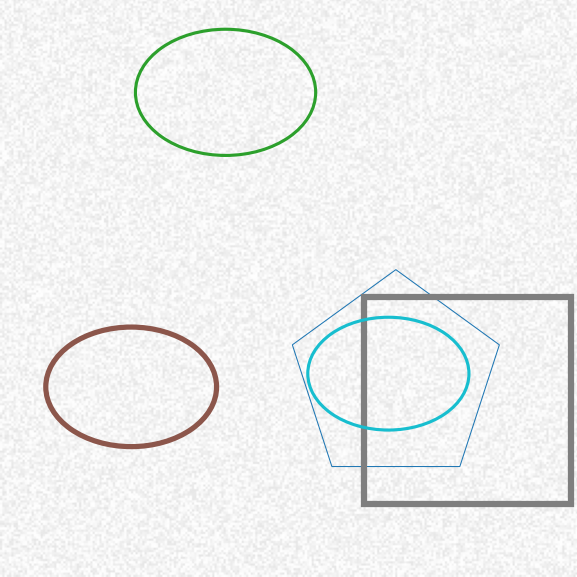[{"shape": "pentagon", "thickness": 0.5, "radius": 0.94, "center": [0.685, 0.344]}, {"shape": "oval", "thickness": 1.5, "radius": 0.78, "center": [0.391, 0.839]}, {"shape": "oval", "thickness": 2.5, "radius": 0.74, "center": [0.227, 0.329]}, {"shape": "square", "thickness": 3, "radius": 0.9, "center": [0.809, 0.305]}, {"shape": "oval", "thickness": 1.5, "radius": 0.7, "center": [0.672, 0.352]}]